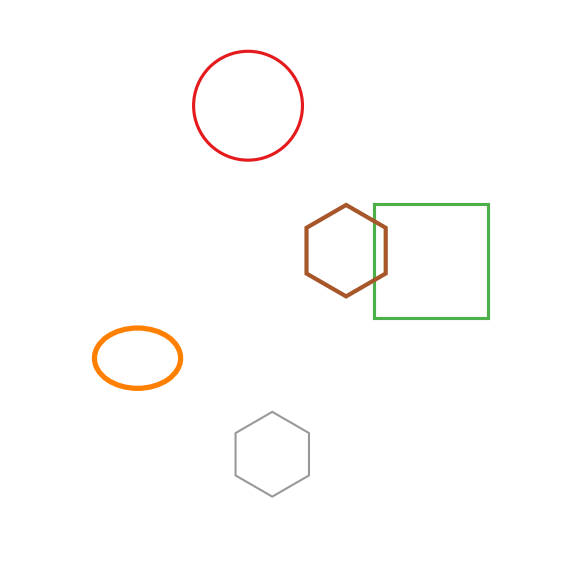[{"shape": "circle", "thickness": 1.5, "radius": 0.47, "center": [0.43, 0.816]}, {"shape": "square", "thickness": 1.5, "radius": 0.49, "center": [0.747, 0.548]}, {"shape": "oval", "thickness": 2.5, "radius": 0.37, "center": [0.238, 0.379]}, {"shape": "hexagon", "thickness": 2, "radius": 0.4, "center": [0.599, 0.565]}, {"shape": "hexagon", "thickness": 1, "radius": 0.37, "center": [0.471, 0.213]}]